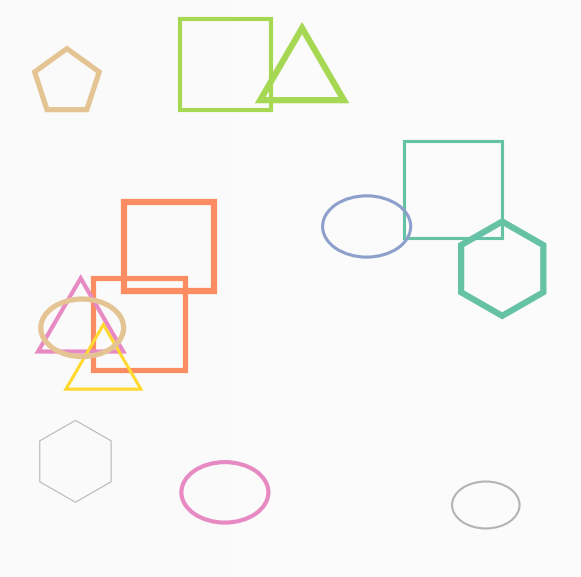[{"shape": "square", "thickness": 1.5, "radius": 0.42, "center": [0.779, 0.671]}, {"shape": "hexagon", "thickness": 3, "radius": 0.41, "center": [0.864, 0.534]}, {"shape": "square", "thickness": 3, "radius": 0.39, "center": [0.291, 0.573]}, {"shape": "square", "thickness": 2.5, "radius": 0.4, "center": [0.239, 0.438]}, {"shape": "oval", "thickness": 1.5, "radius": 0.38, "center": [0.631, 0.607]}, {"shape": "triangle", "thickness": 2, "radius": 0.42, "center": [0.139, 0.433]}, {"shape": "oval", "thickness": 2, "radius": 0.37, "center": [0.387, 0.147]}, {"shape": "square", "thickness": 2, "radius": 0.39, "center": [0.388, 0.887]}, {"shape": "triangle", "thickness": 3, "radius": 0.42, "center": [0.52, 0.867]}, {"shape": "triangle", "thickness": 1.5, "radius": 0.37, "center": [0.178, 0.363]}, {"shape": "pentagon", "thickness": 2.5, "radius": 0.29, "center": [0.115, 0.857]}, {"shape": "oval", "thickness": 2.5, "radius": 0.36, "center": [0.141, 0.431]}, {"shape": "oval", "thickness": 1, "radius": 0.29, "center": [0.836, 0.125]}, {"shape": "hexagon", "thickness": 0.5, "radius": 0.35, "center": [0.13, 0.2]}]